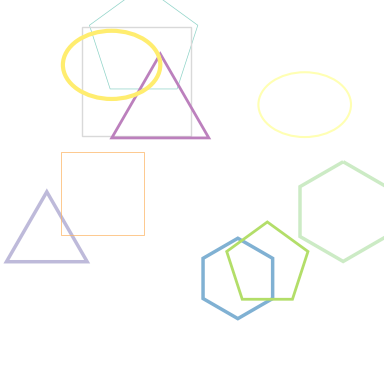[{"shape": "pentagon", "thickness": 0.5, "radius": 0.74, "center": [0.373, 0.889]}, {"shape": "oval", "thickness": 1.5, "radius": 0.6, "center": [0.791, 0.728]}, {"shape": "triangle", "thickness": 2.5, "radius": 0.61, "center": [0.122, 0.381]}, {"shape": "hexagon", "thickness": 2.5, "radius": 0.52, "center": [0.618, 0.277]}, {"shape": "square", "thickness": 0.5, "radius": 0.54, "center": [0.267, 0.497]}, {"shape": "pentagon", "thickness": 2, "radius": 0.55, "center": [0.694, 0.312]}, {"shape": "square", "thickness": 1, "radius": 0.71, "center": [0.355, 0.788]}, {"shape": "triangle", "thickness": 2, "radius": 0.73, "center": [0.416, 0.715]}, {"shape": "hexagon", "thickness": 2.5, "radius": 0.65, "center": [0.891, 0.45]}, {"shape": "oval", "thickness": 3, "radius": 0.63, "center": [0.29, 0.832]}]